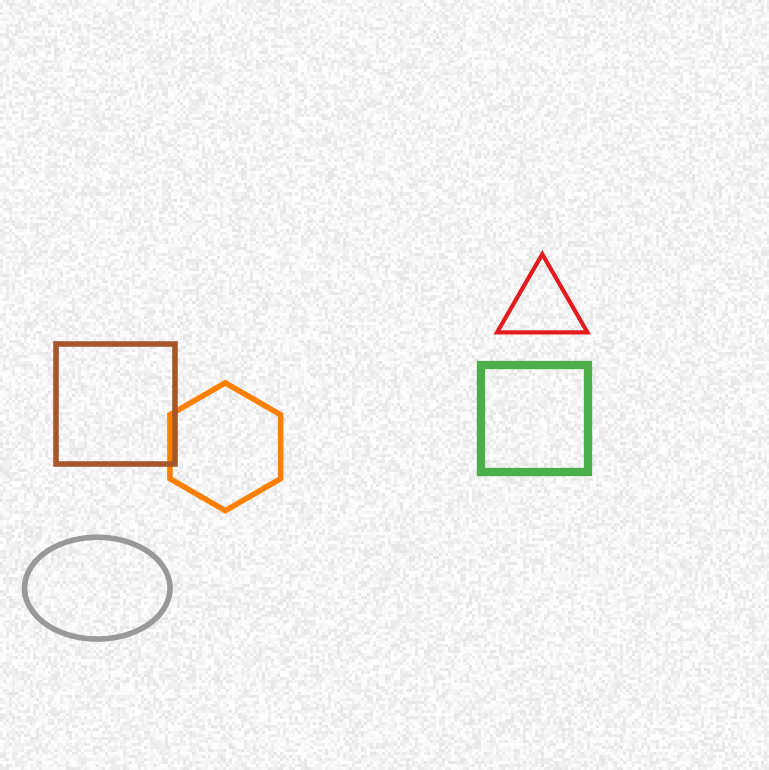[{"shape": "triangle", "thickness": 1.5, "radius": 0.34, "center": [0.704, 0.602]}, {"shape": "square", "thickness": 3, "radius": 0.35, "center": [0.694, 0.456]}, {"shape": "hexagon", "thickness": 2, "radius": 0.41, "center": [0.293, 0.42]}, {"shape": "square", "thickness": 2, "radius": 0.39, "center": [0.15, 0.475]}, {"shape": "oval", "thickness": 2, "radius": 0.47, "center": [0.126, 0.236]}]